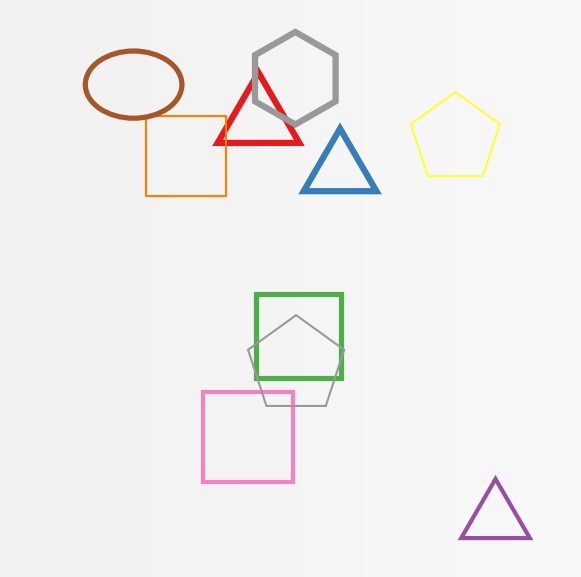[{"shape": "triangle", "thickness": 3, "radius": 0.41, "center": [0.445, 0.792]}, {"shape": "triangle", "thickness": 3, "radius": 0.36, "center": [0.585, 0.704]}, {"shape": "square", "thickness": 2.5, "radius": 0.36, "center": [0.513, 0.417]}, {"shape": "triangle", "thickness": 2, "radius": 0.34, "center": [0.853, 0.101]}, {"shape": "square", "thickness": 1, "radius": 0.35, "center": [0.32, 0.729]}, {"shape": "pentagon", "thickness": 1, "radius": 0.4, "center": [0.783, 0.759]}, {"shape": "oval", "thickness": 2.5, "radius": 0.42, "center": [0.23, 0.853]}, {"shape": "square", "thickness": 2, "radius": 0.39, "center": [0.427, 0.243]}, {"shape": "hexagon", "thickness": 3, "radius": 0.4, "center": [0.508, 0.864]}, {"shape": "pentagon", "thickness": 1, "radius": 0.43, "center": [0.509, 0.367]}]